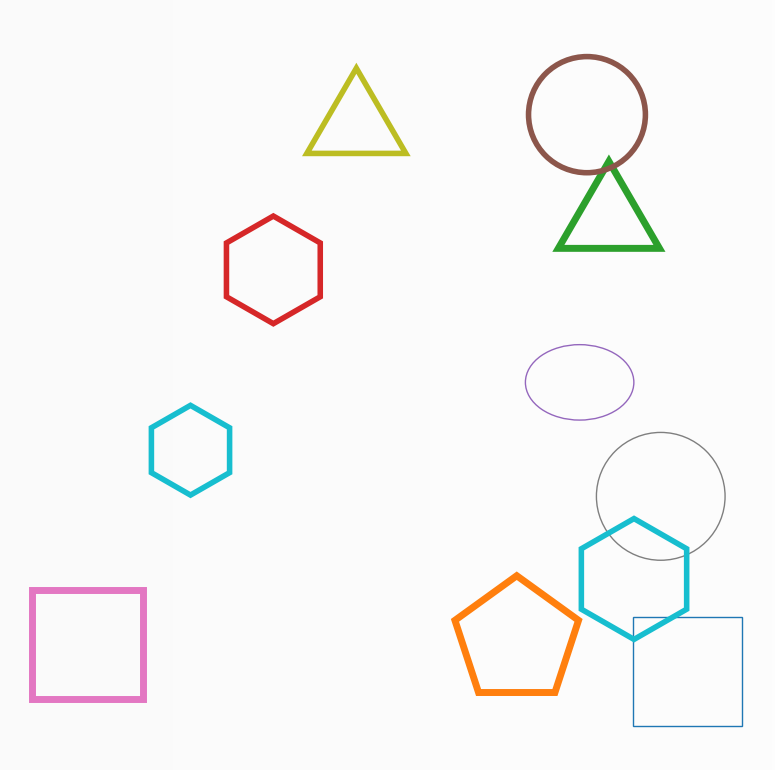[{"shape": "square", "thickness": 0.5, "radius": 0.35, "center": [0.887, 0.128]}, {"shape": "pentagon", "thickness": 2.5, "radius": 0.42, "center": [0.667, 0.168]}, {"shape": "triangle", "thickness": 2.5, "radius": 0.38, "center": [0.786, 0.715]}, {"shape": "hexagon", "thickness": 2, "radius": 0.35, "center": [0.353, 0.65]}, {"shape": "oval", "thickness": 0.5, "radius": 0.35, "center": [0.748, 0.503]}, {"shape": "circle", "thickness": 2, "radius": 0.38, "center": [0.757, 0.851]}, {"shape": "square", "thickness": 2.5, "radius": 0.36, "center": [0.113, 0.163]}, {"shape": "circle", "thickness": 0.5, "radius": 0.42, "center": [0.853, 0.355]}, {"shape": "triangle", "thickness": 2, "radius": 0.37, "center": [0.46, 0.838]}, {"shape": "hexagon", "thickness": 2, "radius": 0.39, "center": [0.818, 0.248]}, {"shape": "hexagon", "thickness": 2, "radius": 0.29, "center": [0.246, 0.415]}]